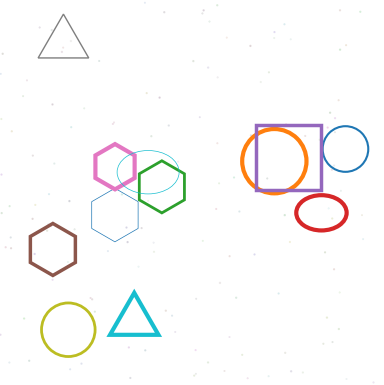[{"shape": "circle", "thickness": 1.5, "radius": 0.3, "center": [0.897, 0.613]}, {"shape": "hexagon", "thickness": 0.5, "radius": 0.35, "center": [0.298, 0.441]}, {"shape": "circle", "thickness": 3, "radius": 0.42, "center": [0.713, 0.581]}, {"shape": "hexagon", "thickness": 2, "radius": 0.34, "center": [0.42, 0.515]}, {"shape": "oval", "thickness": 3, "radius": 0.33, "center": [0.835, 0.447]}, {"shape": "square", "thickness": 2.5, "radius": 0.42, "center": [0.749, 0.59]}, {"shape": "hexagon", "thickness": 2.5, "radius": 0.34, "center": [0.137, 0.352]}, {"shape": "hexagon", "thickness": 3, "radius": 0.29, "center": [0.299, 0.567]}, {"shape": "triangle", "thickness": 1, "radius": 0.38, "center": [0.165, 0.887]}, {"shape": "circle", "thickness": 2, "radius": 0.35, "center": [0.177, 0.144]}, {"shape": "triangle", "thickness": 3, "radius": 0.36, "center": [0.349, 0.167]}, {"shape": "oval", "thickness": 0.5, "radius": 0.4, "center": [0.385, 0.553]}]